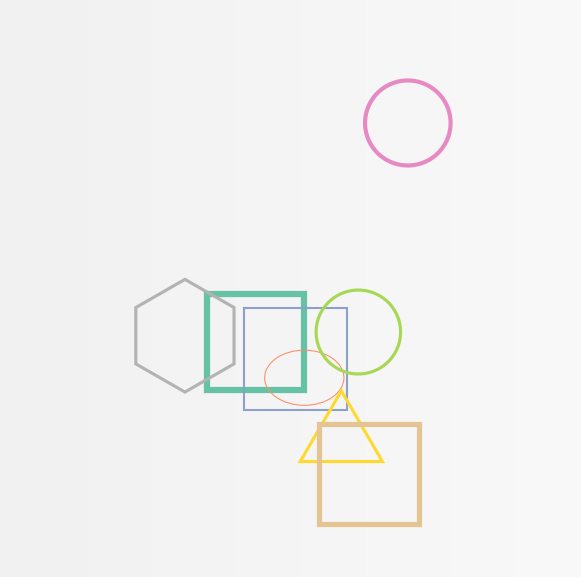[{"shape": "square", "thickness": 3, "radius": 0.42, "center": [0.44, 0.407]}, {"shape": "oval", "thickness": 0.5, "radius": 0.34, "center": [0.524, 0.345]}, {"shape": "square", "thickness": 1, "radius": 0.44, "center": [0.508, 0.377]}, {"shape": "circle", "thickness": 2, "radius": 0.37, "center": [0.702, 0.786]}, {"shape": "circle", "thickness": 1.5, "radius": 0.36, "center": [0.616, 0.424]}, {"shape": "triangle", "thickness": 1.5, "radius": 0.41, "center": [0.587, 0.241]}, {"shape": "square", "thickness": 2.5, "radius": 0.43, "center": [0.634, 0.179]}, {"shape": "hexagon", "thickness": 1.5, "radius": 0.49, "center": [0.318, 0.418]}]